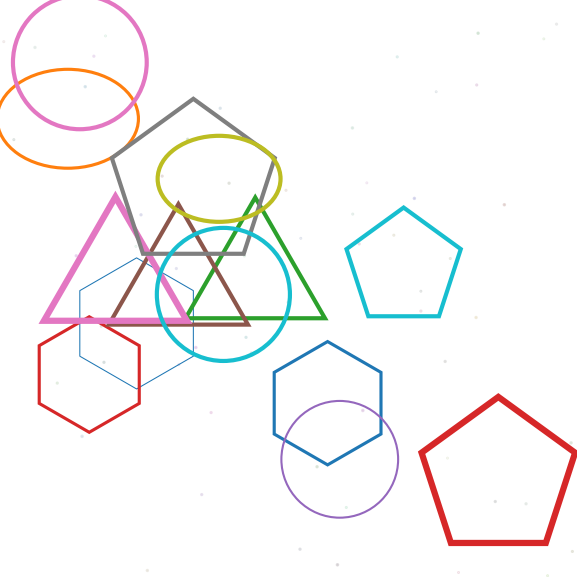[{"shape": "hexagon", "thickness": 1.5, "radius": 0.53, "center": [0.567, 0.301]}, {"shape": "hexagon", "thickness": 0.5, "radius": 0.57, "center": [0.237, 0.439]}, {"shape": "oval", "thickness": 1.5, "radius": 0.61, "center": [0.117, 0.793]}, {"shape": "triangle", "thickness": 2, "radius": 0.7, "center": [0.442, 0.518]}, {"shape": "pentagon", "thickness": 3, "radius": 0.7, "center": [0.863, 0.172]}, {"shape": "hexagon", "thickness": 1.5, "radius": 0.5, "center": [0.155, 0.351]}, {"shape": "circle", "thickness": 1, "radius": 0.51, "center": [0.588, 0.204]}, {"shape": "triangle", "thickness": 2, "radius": 0.7, "center": [0.309, 0.507]}, {"shape": "triangle", "thickness": 3, "radius": 0.71, "center": [0.2, 0.515]}, {"shape": "circle", "thickness": 2, "radius": 0.58, "center": [0.138, 0.891]}, {"shape": "pentagon", "thickness": 2, "radius": 0.74, "center": [0.335, 0.68]}, {"shape": "oval", "thickness": 2, "radius": 0.53, "center": [0.379, 0.689]}, {"shape": "pentagon", "thickness": 2, "radius": 0.52, "center": [0.699, 0.536]}, {"shape": "circle", "thickness": 2, "radius": 0.58, "center": [0.387, 0.489]}]